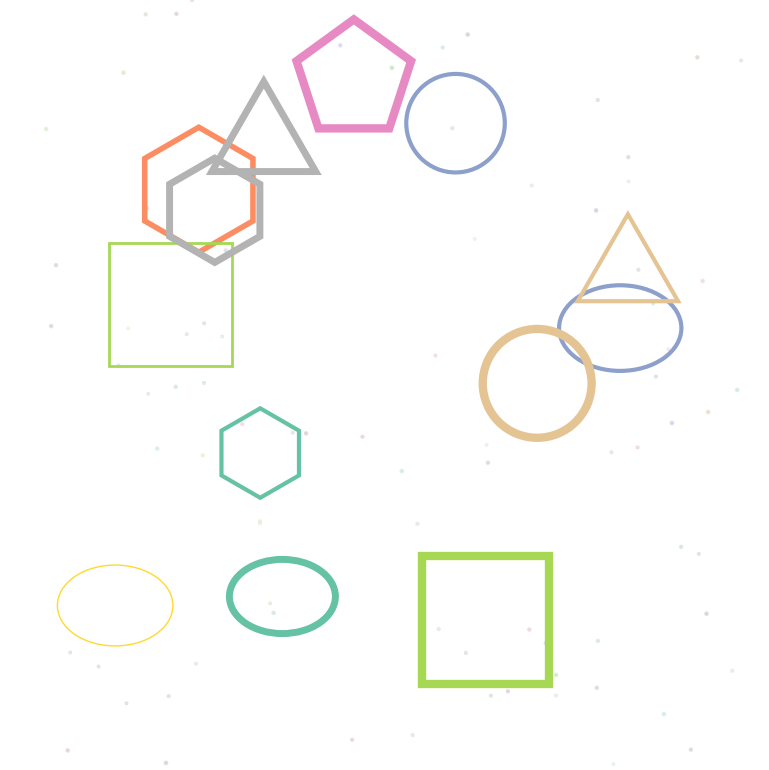[{"shape": "oval", "thickness": 2.5, "radius": 0.34, "center": [0.367, 0.225]}, {"shape": "hexagon", "thickness": 1.5, "radius": 0.29, "center": [0.338, 0.412]}, {"shape": "hexagon", "thickness": 2, "radius": 0.41, "center": [0.258, 0.754]}, {"shape": "circle", "thickness": 1.5, "radius": 0.32, "center": [0.592, 0.84]}, {"shape": "oval", "thickness": 1.5, "radius": 0.4, "center": [0.805, 0.574]}, {"shape": "pentagon", "thickness": 3, "radius": 0.39, "center": [0.46, 0.897]}, {"shape": "square", "thickness": 3, "radius": 0.41, "center": [0.631, 0.195]}, {"shape": "square", "thickness": 1, "radius": 0.4, "center": [0.221, 0.605]}, {"shape": "oval", "thickness": 0.5, "radius": 0.38, "center": [0.15, 0.214]}, {"shape": "circle", "thickness": 3, "radius": 0.35, "center": [0.698, 0.502]}, {"shape": "triangle", "thickness": 1.5, "radius": 0.38, "center": [0.815, 0.646]}, {"shape": "hexagon", "thickness": 2.5, "radius": 0.34, "center": [0.279, 0.727]}, {"shape": "triangle", "thickness": 2.5, "radius": 0.39, "center": [0.343, 0.816]}]